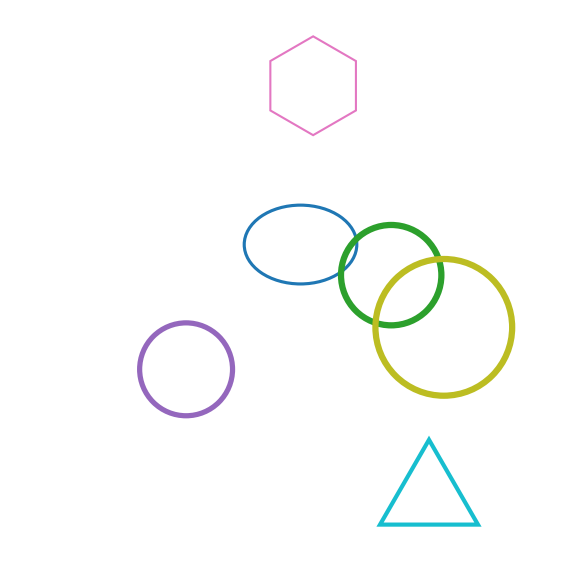[{"shape": "oval", "thickness": 1.5, "radius": 0.49, "center": [0.52, 0.576]}, {"shape": "circle", "thickness": 3, "radius": 0.43, "center": [0.677, 0.523]}, {"shape": "circle", "thickness": 2.5, "radius": 0.4, "center": [0.322, 0.36]}, {"shape": "hexagon", "thickness": 1, "radius": 0.43, "center": [0.542, 0.851]}, {"shape": "circle", "thickness": 3, "radius": 0.59, "center": [0.768, 0.432]}, {"shape": "triangle", "thickness": 2, "radius": 0.49, "center": [0.743, 0.14]}]